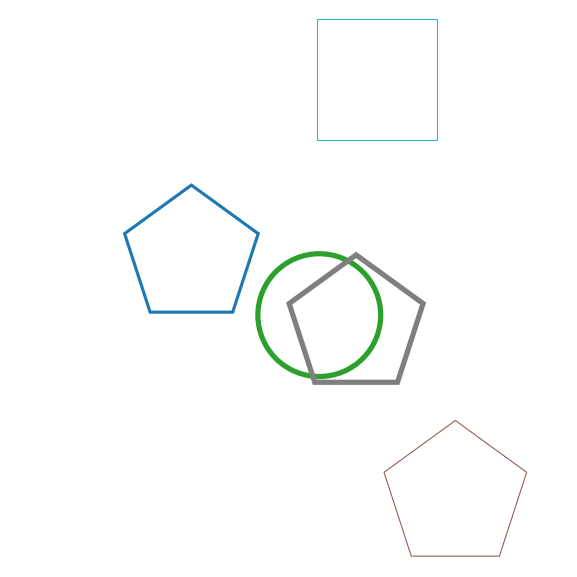[{"shape": "pentagon", "thickness": 1.5, "radius": 0.61, "center": [0.331, 0.557]}, {"shape": "circle", "thickness": 2.5, "radius": 0.53, "center": [0.553, 0.453]}, {"shape": "pentagon", "thickness": 0.5, "radius": 0.65, "center": [0.788, 0.141]}, {"shape": "pentagon", "thickness": 2.5, "radius": 0.61, "center": [0.617, 0.436]}, {"shape": "square", "thickness": 0.5, "radius": 0.52, "center": [0.653, 0.862]}]